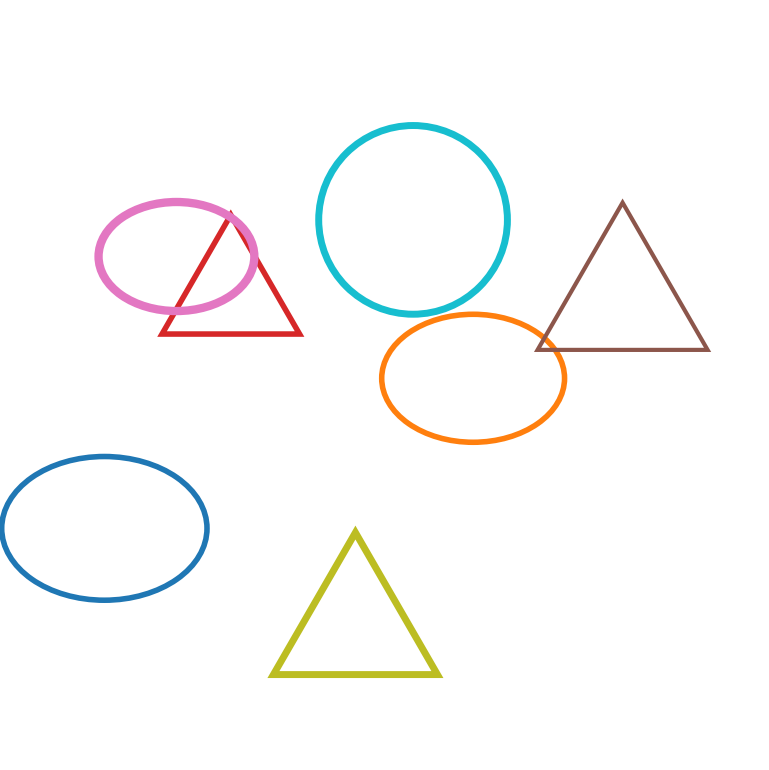[{"shape": "oval", "thickness": 2, "radius": 0.67, "center": [0.136, 0.314]}, {"shape": "oval", "thickness": 2, "radius": 0.59, "center": [0.614, 0.509]}, {"shape": "triangle", "thickness": 2, "radius": 0.52, "center": [0.3, 0.618]}, {"shape": "triangle", "thickness": 1.5, "radius": 0.64, "center": [0.809, 0.609]}, {"shape": "oval", "thickness": 3, "radius": 0.51, "center": [0.229, 0.667]}, {"shape": "triangle", "thickness": 2.5, "radius": 0.61, "center": [0.462, 0.185]}, {"shape": "circle", "thickness": 2.5, "radius": 0.61, "center": [0.536, 0.714]}]